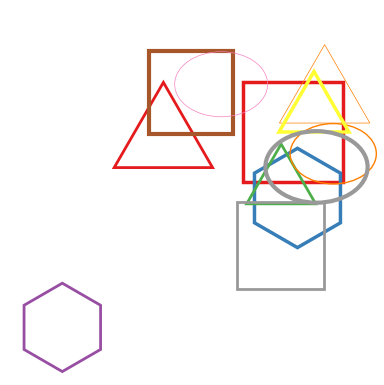[{"shape": "square", "thickness": 2.5, "radius": 0.65, "center": [0.762, 0.657]}, {"shape": "triangle", "thickness": 2, "radius": 0.74, "center": [0.424, 0.638]}, {"shape": "hexagon", "thickness": 2.5, "radius": 0.64, "center": [0.773, 0.486]}, {"shape": "triangle", "thickness": 2, "radius": 0.52, "center": [0.73, 0.522]}, {"shape": "hexagon", "thickness": 2, "radius": 0.57, "center": [0.162, 0.15]}, {"shape": "oval", "thickness": 1, "radius": 0.56, "center": [0.866, 0.601]}, {"shape": "triangle", "thickness": 0.5, "radius": 0.68, "center": [0.843, 0.748]}, {"shape": "triangle", "thickness": 2.5, "radius": 0.52, "center": [0.816, 0.71]}, {"shape": "square", "thickness": 3, "radius": 0.54, "center": [0.496, 0.76]}, {"shape": "oval", "thickness": 0.5, "radius": 0.6, "center": [0.574, 0.781]}, {"shape": "oval", "thickness": 3, "radius": 0.66, "center": [0.822, 0.566]}, {"shape": "square", "thickness": 2, "radius": 0.57, "center": [0.728, 0.363]}]